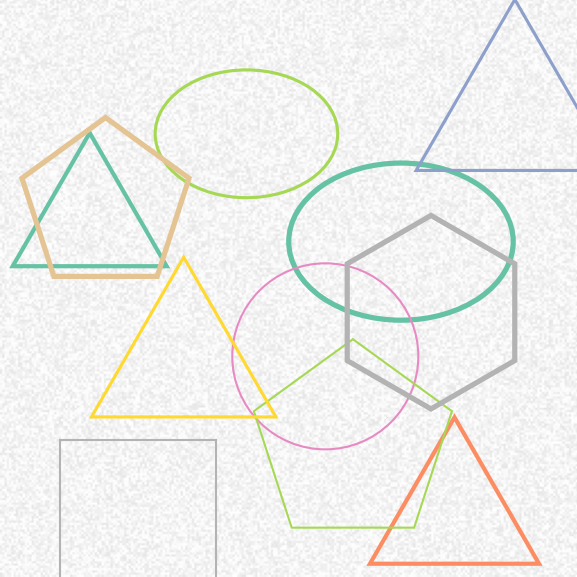[{"shape": "triangle", "thickness": 2, "radius": 0.77, "center": [0.155, 0.615]}, {"shape": "oval", "thickness": 2.5, "radius": 0.97, "center": [0.694, 0.581]}, {"shape": "triangle", "thickness": 2, "radius": 0.84, "center": [0.787, 0.107]}, {"shape": "triangle", "thickness": 1.5, "radius": 0.99, "center": [0.892, 0.803]}, {"shape": "circle", "thickness": 1, "radius": 0.81, "center": [0.563, 0.382]}, {"shape": "pentagon", "thickness": 1, "radius": 0.9, "center": [0.611, 0.231]}, {"shape": "oval", "thickness": 1.5, "radius": 0.79, "center": [0.427, 0.767]}, {"shape": "triangle", "thickness": 1.5, "radius": 0.92, "center": [0.318, 0.369]}, {"shape": "pentagon", "thickness": 2.5, "radius": 0.76, "center": [0.183, 0.644]}, {"shape": "square", "thickness": 1, "radius": 0.67, "center": [0.239, 0.102]}, {"shape": "hexagon", "thickness": 2.5, "radius": 0.84, "center": [0.746, 0.459]}]